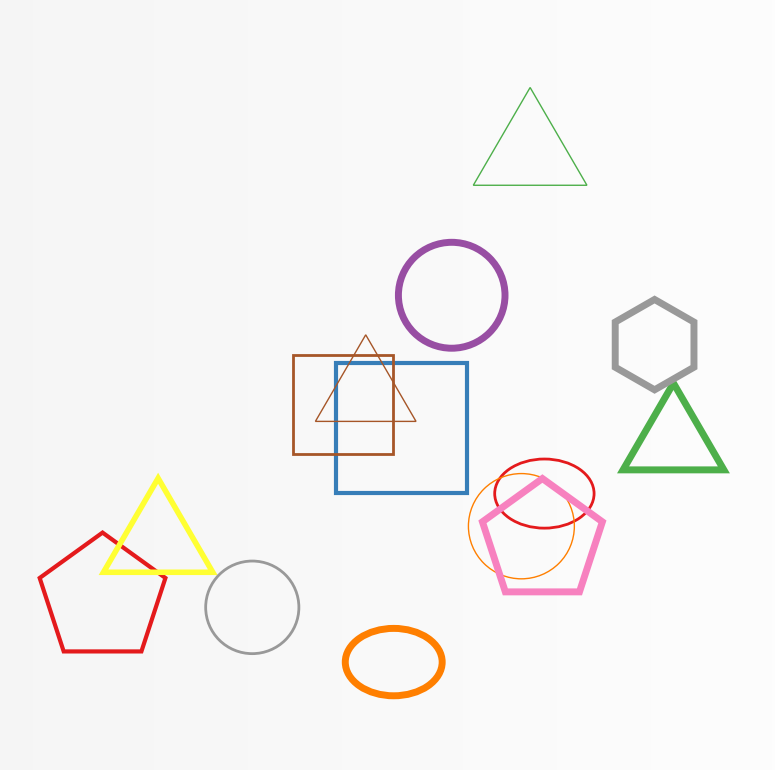[{"shape": "pentagon", "thickness": 1.5, "radius": 0.43, "center": [0.132, 0.223]}, {"shape": "oval", "thickness": 1, "radius": 0.32, "center": [0.702, 0.359]}, {"shape": "square", "thickness": 1.5, "radius": 0.42, "center": [0.518, 0.444]}, {"shape": "triangle", "thickness": 0.5, "radius": 0.42, "center": [0.684, 0.802]}, {"shape": "triangle", "thickness": 2.5, "radius": 0.38, "center": [0.869, 0.427]}, {"shape": "circle", "thickness": 2.5, "radius": 0.34, "center": [0.583, 0.617]}, {"shape": "circle", "thickness": 0.5, "radius": 0.34, "center": [0.673, 0.317]}, {"shape": "oval", "thickness": 2.5, "radius": 0.31, "center": [0.508, 0.14]}, {"shape": "triangle", "thickness": 2, "radius": 0.41, "center": [0.204, 0.297]}, {"shape": "triangle", "thickness": 0.5, "radius": 0.37, "center": [0.472, 0.49]}, {"shape": "square", "thickness": 1, "radius": 0.32, "center": [0.443, 0.475]}, {"shape": "pentagon", "thickness": 2.5, "radius": 0.41, "center": [0.7, 0.297]}, {"shape": "hexagon", "thickness": 2.5, "radius": 0.29, "center": [0.845, 0.552]}, {"shape": "circle", "thickness": 1, "radius": 0.3, "center": [0.326, 0.211]}]